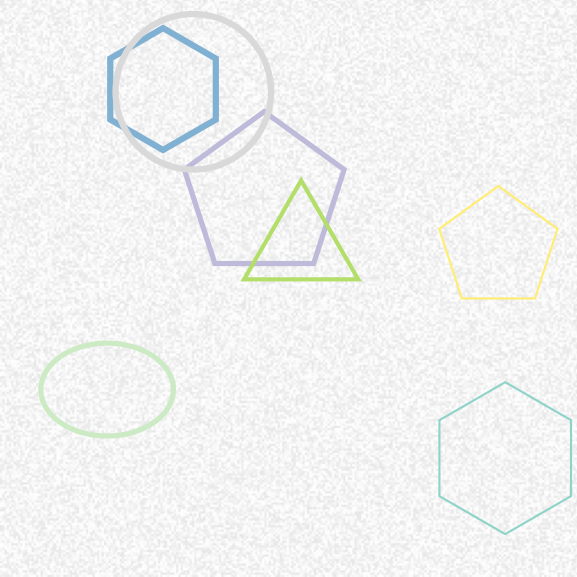[{"shape": "hexagon", "thickness": 1, "radius": 0.66, "center": [0.875, 0.206]}, {"shape": "pentagon", "thickness": 2.5, "radius": 0.73, "center": [0.458, 0.66]}, {"shape": "hexagon", "thickness": 3, "radius": 0.53, "center": [0.282, 0.845]}, {"shape": "triangle", "thickness": 2, "radius": 0.57, "center": [0.521, 0.573]}, {"shape": "circle", "thickness": 3, "radius": 0.67, "center": [0.335, 0.84]}, {"shape": "oval", "thickness": 2.5, "radius": 0.57, "center": [0.185, 0.325]}, {"shape": "pentagon", "thickness": 1, "radius": 0.54, "center": [0.863, 0.569]}]